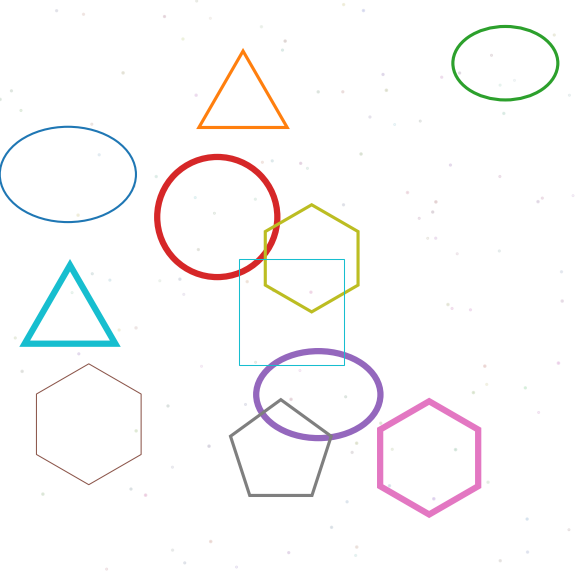[{"shape": "oval", "thickness": 1, "radius": 0.59, "center": [0.118, 0.697]}, {"shape": "triangle", "thickness": 1.5, "radius": 0.44, "center": [0.421, 0.823]}, {"shape": "oval", "thickness": 1.5, "radius": 0.45, "center": [0.875, 0.89]}, {"shape": "circle", "thickness": 3, "radius": 0.52, "center": [0.376, 0.623]}, {"shape": "oval", "thickness": 3, "radius": 0.54, "center": [0.551, 0.316]}, {"shape": "hexagon", "thickness": 0.5, "radius": 0.52, "center": [0.154, 0.264]}, {"shape": "hexagon", "thickness": 3, "radius": 0.49, "center": [0.743, 0.206]}, {"shape": "pentagon", "thickness": 1.5, "radius": 0.46, "center": [0.486, 0.215]}, {"shape": "hexagon", "thickness": 1.5, "radius": 0.46, "center": [0.54, 0.552]}, {"shape": "triangle", "thickness": 3, "radius": 0.45, "center": [0.121, 0.449]}, {"shape": "square", "thickness": 0.5, "radius": 0.46, "center": [0.505, 0.459]}]